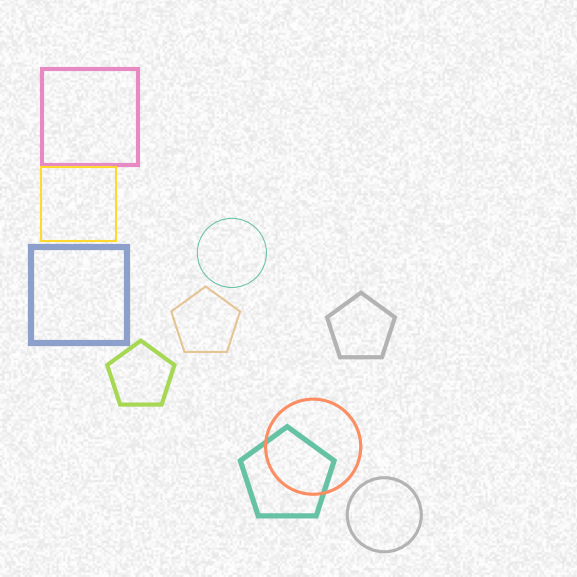[{"shape": "circle", "thickness": 0.5, "radius": 0.3, "center": [0.402, 0.561]}, {"shape": "pentagon", "thickness": 2.5, "radius": 0.43, "center": [0.497, 0.175]}, {"shape": "circle", "thickness": 1.5, "radius": 0.41, "center": [0.542, 0.226]}, {"shape": "square", "thickness": 3, "radius": 0.42, "center": [0.137, 0.488]}, {"shape": "square", "thickness": 2, "radius": 0.42, "center": [0.156, 0.797]}, {"shape": "pentagon", "thickness": 2, "radius": 0.31, "center": [0.244, 0.348]}, {"shape": "square", "thickness": 1, "radius": 0.32, "center": [0.135, 0.646]}, {"shape": "pentagon", "thickness": 1, "radius": 0.31, "center": [0.356, 0.44]}, {"shape": "pentagon", "thickness": 2, "radius": 0.31, "center": [0.625, 0.431]}, {"shape": "circle", "thickness": 1.5, "radius": 0.32, "center": [0.665, 0.108]}]